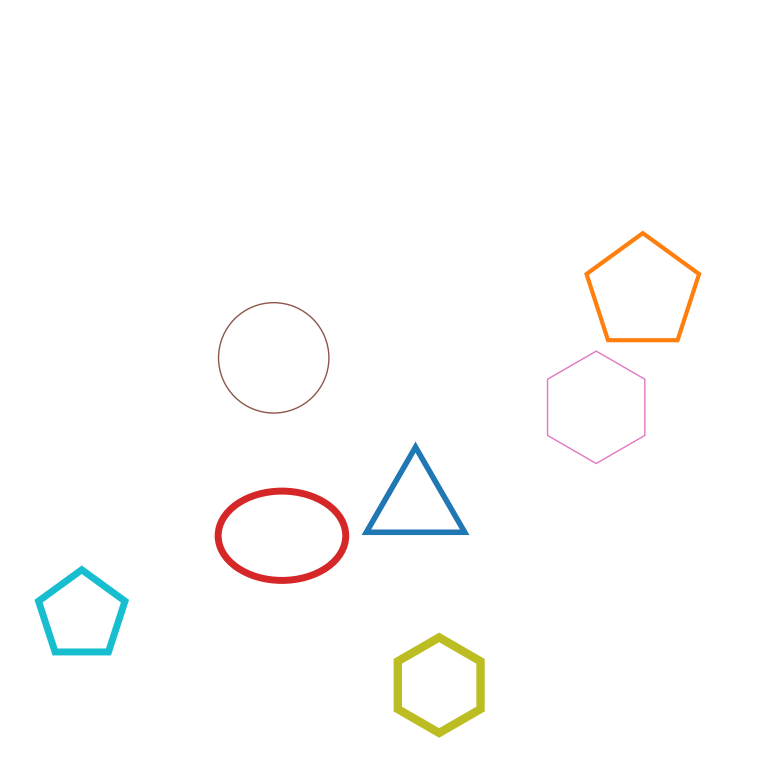[{"shape": "triangle", "thickness": 2, "radius": 0.37, "center": [0.54, 0.346]}, {"shape": "pentagon", "thickness": 1.5, "radius": 0.38, "center": [0.835, 0.62]}, {"shape": "oval", "thickness": 2.5, "radius": 0.41, "center": [0.366, 0.304]}, {"shape": "circle", "thickness": 0.5, "radius": 0.36, "center": [0.355, 0.535]}, {"shape": "hexagon", "thickness": 0.5, "radius": 0.36, "center": [0.774, 0.471]}, {"shape": "hexagon", "thickness": 3, "radius": 0.31, "center": [0.57, 0.11]}, {"shape": "pentagon", "thickness": 2.5, "radius": 0.3, "center": [0.106, 0.201]}]